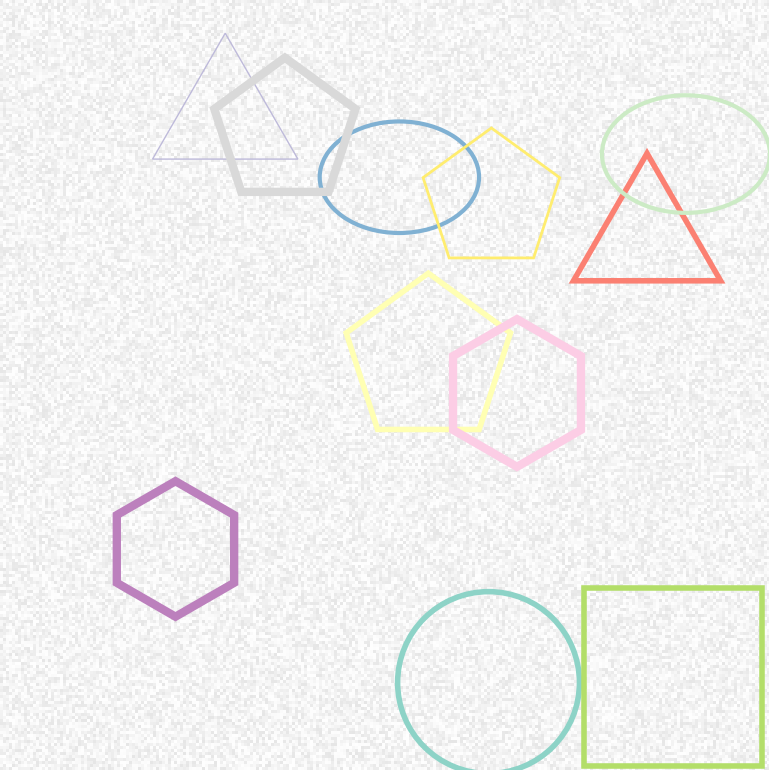[{"shape": "circle", "thickness": 2, "radius": 0.59, "center": [0.634, 0.114]}, {"shape": "pentagon", "thickness": 2, "radius": 0.56, "center": [0.556, 0.533]}, {"shape": "triangle", "thickness": 0.5, "radius": 0.54, "center": [0.292, 0.848]}, {"shape": "triangle", "thickness": 2, "radius": 0.55, "center": [0.84, 0.69]}, {"shape": "oval", "thickness": 1.5, "radius": 0.52, "center": [0.519, 0.77]}, {"shape": "square", "thickness": 2, "radius": 0.58, "center": [0.874, 0.121]}, {"shape": "hexagon", "thickness": 3, "radius": 0.48, "center": [0.671, 0.49]}, {"shape": "pentagon", "thickness": 3, "radius": 0.48, "center": [0.37, 0.829]}, {"shape": "hexagon", "thickness": 3, "radius": 0.44, "center": [0.228, 0.287]}, {"shape": "oval", "thickness": 1.5, "radius": 0.55, "center": [0.891, 0.8]}, {"shape": "pentagon", "thickness": 1, "radius": 0.47, "center": [0.638, 0.74]}]